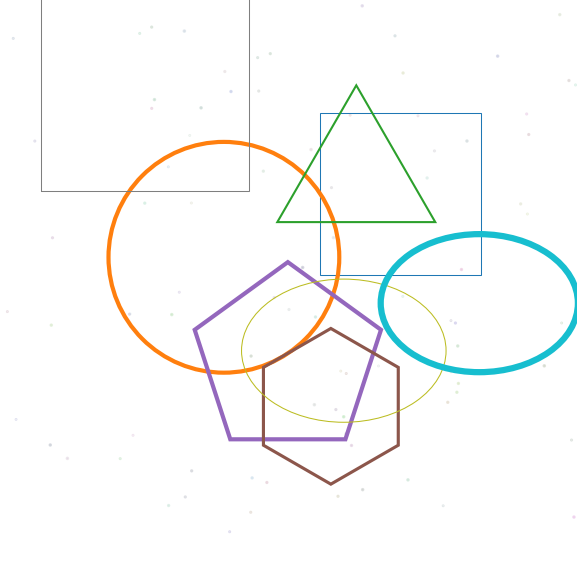[{"shape": "square", "thickness": 0.5, "radius": 0.7, "center": [0.694, 0.663]}, {"shape": "circle", "thickness": 2, "radius": 1.0, "center": [0.388, 0.554]}, {"shape": "triangle", "thickness": 1, "radius": 0.79, "center": [0.617, 0.693]}, {"shape": "pentagon", "thickness": 2, "radius": 0.85, "center": [0.498, 0.376]}, {"shape": "hexagon", "thickness": 1.5, "radius": 0.67, "center": [0.573, 0.296]}, {"shape": "square", "thickness": 0.5, "radius": 0.9, "center": [0.252, 0.848]}, {"shape": "oval", "thickness": 0.5, "radius": 0.89, "center": [0.595, 0.392]}, {"shape": "oval", "thickness": 3, "radius": 0.85, "center": [0.83, 0.474]}]